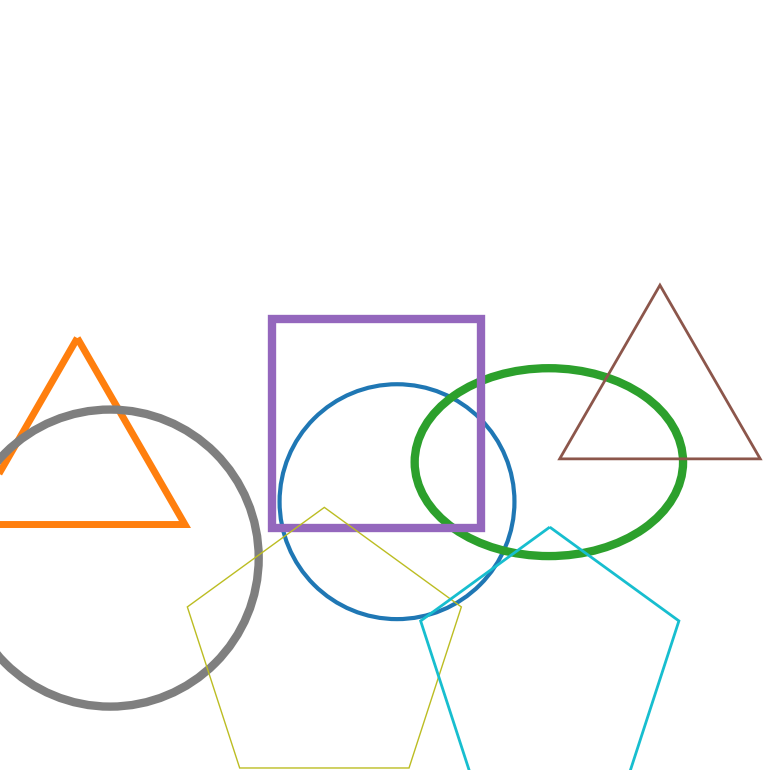[{"shape": "circle", "thickness": 1.5, "radius": 0.76, "center": [0.516, 0.348]}, {"shape": "triangle", "thickness": 2.5, "radius": 0.81, "center": [0.1, 0.4]}, {"shape": "oval", "thickness": 3, "radius": 0.87, "center": [0.713, 0.4]}, {"shape": "square", "thickness": 3, "radius": 0.68, "center": [0.489, 0.449]}, {"shape": "triangle", "thickness": 1, "radius": 0.75, "center": [0.857, 0.479]}, {"shape": "circle", "thickness": 3, "radius": 0.96, "center": [0.143, 0.275]}, {"shape": "pentagon", "thickness": 0.5, "radius": 0.94, "center": [0.421, 0.154]}, {"shape": "pentagon", "thickness": 1, "radius": 0.88, "center": [0.714, 0.139]}]